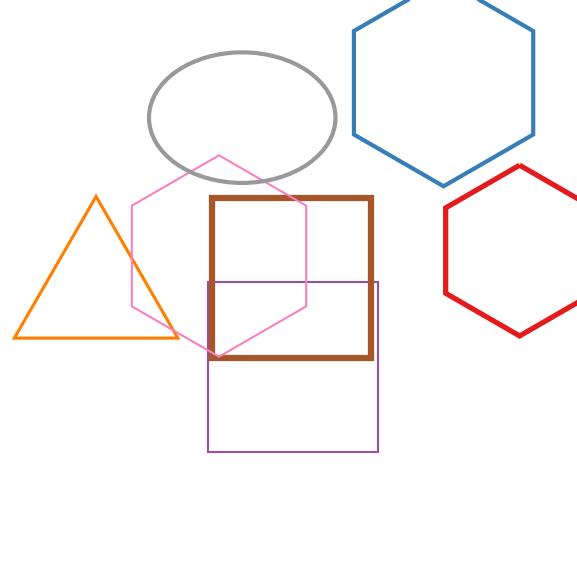[{"shape": "hexagon", "thickness": 2.5, "radius": 0.74, "center": [0.9, 0.565]}, {"shape": "hexagon", "thickness": 2, "radius": 0.9, "center": [0.768, 0.856]}, {"shape": "square", "thickness": 1, "radius": 0.74, "center": [0.507, 0.364]}, {"shape": "triangle", "thickness": 1.5, "radius": 0.82, "center": [0.166, 0.495]}, {"shape": "square", "thickness": 3, "radius": 0.69, "center": [0.505, 0.518]}, {"shape": "hexagon", "thickness": 1, "radius": 0.87, "center": [0.379, 0.556]}, {"shape": "oval", "thickness": 2, "radius": 0.81, "center": [0.419, 0.795]}]